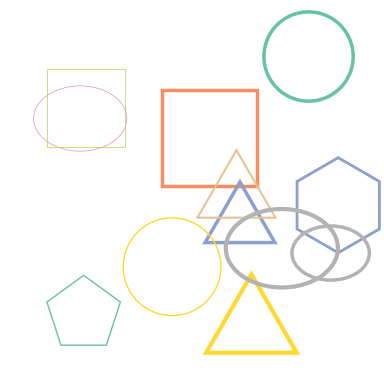[{"shape": "circle", "thickness": 2.5, "radius": 0.58, "center": [0.801, 0.853]}, {"shape": "pentagon", "thickness": 1, "radius": 0.5, "center": [0.217, 0.185]}, {"shape": "square", "thickness": 2.5, "radius": 0.62, "center": [0.544, 0.641]}, {"shape": "triangle", "thickness": 2.5, "radius": 0.52, "center": [0.623, 0.422]}, {"shape": "hexagon", "thickness": 2, "radius": 0.62, "center": [0.878, 0.467]}, {"shape": "oval", "thickness": 0.5, "radius": 0.61, "center": [0.208, 0.692]}, {"shape": "square", "thickness": 0.5, "radius": 0.51, "center": [0.224, 0.719]}, {"shape": "circle", "thickness": 1, "radius": 0.63, "center": [0.447, 0.307]}, {"shape": "triangle", "thickness": 3, "radius": 0.68, "center": [0.653, 0.152]}, {"shape": "triangle", "thickness": 1.5, "radius": 0.58, "center": [0.614, 0.493]}, {"shape": "oval", "thickness": 3, "radius": 0.73, "center": [0.732, 0.355]}, {"shape": "oval", "thickness": 2.5, "radius": 0.5, "center": [0.859, 0.343]}]